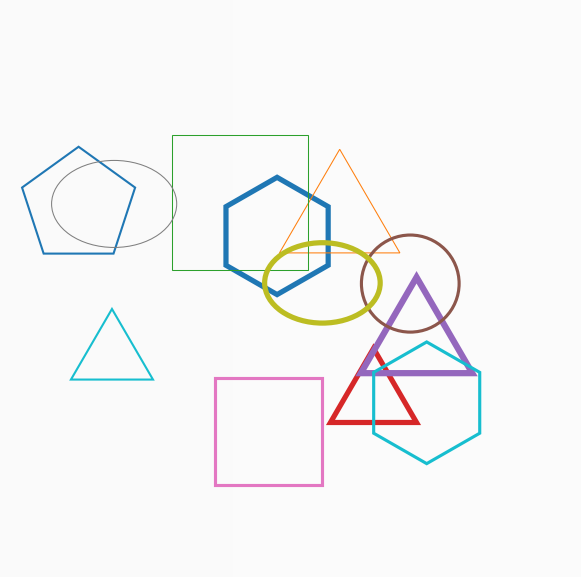[{"shape": "pentagon", "thickness": 1, "radius": 0.51, "center": [0.135, 0.643]}, {"shape": "hexagon", "thickness": 2.5, "radius": 0.51, "center": [0.477, 0.591]}, {"shape": "triangle", "thickness": 0.5, "radius": 0.6, "center": [0.584, 0.621]}, {"shape": "square", "thickness": 0.5, "radius": 0.58, "center": [0.412, 0.648]}, {"shape": "triangle", "thickness": 2.5, "radius": 0.43, "center": [0.643, 0.31]}, {"shape": "triangle", "thickness": 3, "radius": 0.55, "center": [0.717, 0.408]}, {"shape": "circle", "thickness": 1.5, "radius": 0.42, "center": [0.706, 0.508]}, {"shape": "square", "thickness": 1.5, "radius": 0.46, "center": [0.462, 0.252]}, {"shape": "oval", "thickness": 0.5, "radius": 0.54, "center": [0.196, 0.646]}, {"shape": "oval", "thickness": 2.5, "radius": 0.5, "center": [0.555, 0.509]}, {"shape": "triangle", "thickness": 1, "radius": 0.41, "center": [0.193, 0.383]}, {"shape": "hexagon", "thickness": 1.5, "radius": 0.53, "center": [0.734, 0.302]}]